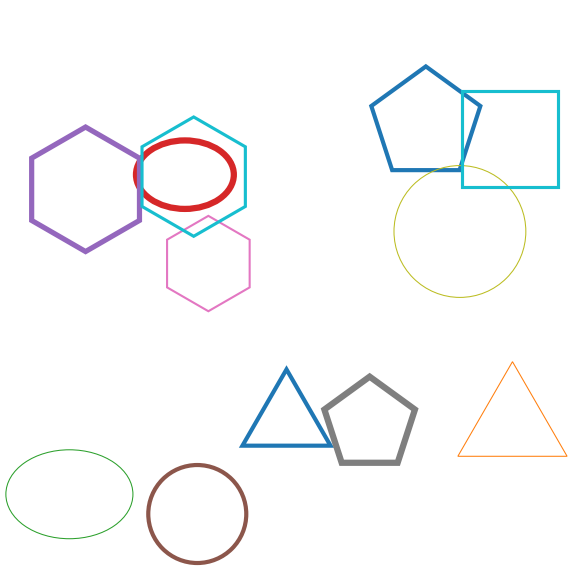[{"shape": "triangle", "thickness": 2, "radius": 0.44, "center": [0.496, 0.271]}, {"shape": "pentagon", "thickness": 2, "radius": 0.5, "center": [0.737, 0.785]}, {"shape": "triangle", "thickness": 0.5, "radius": 0.55, "center": [0.887, 0.264]}, {"shape": "oval", "thickness": 0.5, "radius": 0.55, "center": [0.12, 0.143]}, {"shape": "oval", "thickness": 3, "radius": 0.42, "center": [0.32, 0.697]}, {"shape": "hexagon", "thickness": 2.5, "radius": 0.54, "center": [0.148, 0.671]}, {"shape": "circle", "thickness": 2, "radius": 0.42, "center": [0.342, 0.109]}, {"shape": "hexagon", "thickness": 1, "radius": 0.41, "center": [0.361, 0.543]}, {"shape": "pentagon", "thickness": 3, "radius": 0.41, "center": [0.64, 0.264]}, {"shape": "circle", "thickness": 0.5, "radius": 0.57, "center": [0.796, 0.598]}, {"shape": "hexagon", "thickness": 1.5, "radius": 0.52, "center": [0.335, 0.693]}, {"shape": "square", "thickness": 1.5, "radius": 0.41, "center": [0.883, 0.758]}]